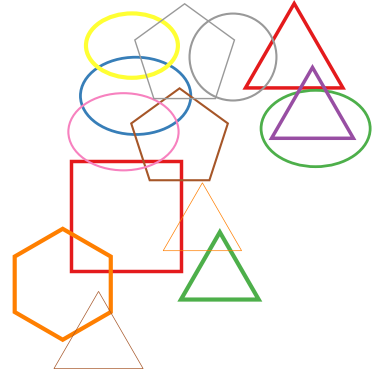[{"shape": "square", "thickness": 2.5, "radius": 0.71, "center": [0.327, 0.438]}, {"shape": "triangle", "thickness": 2.5, "radius": 0.73, "center": [0.764, 0.845]}, {"shape": "oval", "thickness": 2, "radius": 0.72, "center": [0.352, 0.751]}, {"shape": "oval", "thickness": 2, "radius": 0.71, "center": [0.82, 0.666]}, {"shape": "triangle", "thickness": 3, "radius": 0.58, "center": [0.571, 0.28]}, {"shape": "triangle", "thickness": 2.5, "radius": 0.61, "center": [0.812, 0.702]}, {"shape": "triangle", "thickness": 0.5, "radius": 0.59, "center": [0.526, 0.408]}, {"shape": "hexagon", "thickness": 3, "radius": 0.72, "center": [0.163, 0.262]}, {"shape": "oval", "thickness": 3, "radius": 0.6, "center": [0.343, 0.882]}, {"shape": "pentagon", "thickness": 1.5, "radius": 0.66, "center": [0.466, 0.639]}, {"shape": "triangle", "thickness": 0.5, "radius": 0.67, "center": [0.256, 0.109]}, {"shape": "oval", "thickness": 1.5, "radius": 0.72, "center": [0.321, 0.658]}, {"shape": "circle", "thickness": 1.5, "radius": 0.56, "center": [0.605, 0.852]}, {"shape": "pentagon", "thickness": 1, "radius": 0.68, "center": [0.48, 0.854]}]